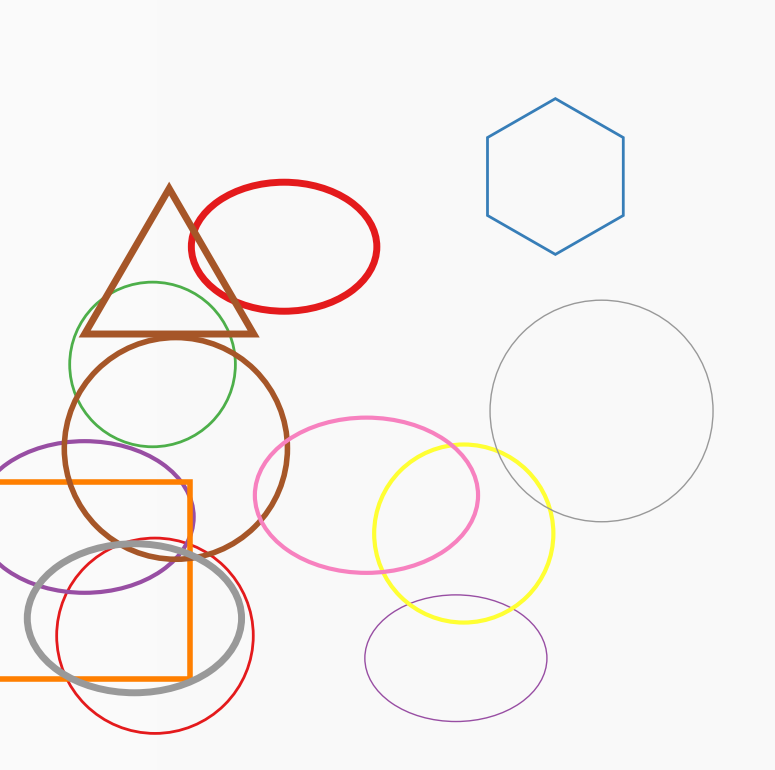[{"shape": "circle", "thickness": 1, "radius": 0.63, "center": [0.2, 0.174]}, {"shape": "oval", "thickness": 2.5, "radius": 0.6, "center": [0.367, 0.68]}, {"shape": "hexagon", "thickness": 1, "radius": 0.51, "center": [0.717, 0.771]}, {"shape": "circle", "thickness": 1, "radius": 0.53, "center": [0.197, 0.527]}, {"shape": "oval", "thickness": 1.5, "radius": 0.7, "center": [0.109, 0.329]}, {"shape": "oval", "thickness": 0.5, "radius": 0.59, "center": [0.588, 0.145]}, {"shape": "square", "thickness": 2, "radius": 0.64, "center": [0.117, 0.246]}, {"shape": "circle", "thickness": 1.5, "radius": 0.58, "center": [0.598, 0.307]}, {"shape": "circle", "thickness": 2, "radius": 0.72, "center": [0.227, 0.418]}, {"shape": "triangle", "thickness": 2.5, "radius": 0.63, "center": [0.218, 0.629]}, {"shape": "oval", "thickness": 1.5, "radius": 0.72, "center": [0.473, 0.357]}, {"shape": "oval", "thickness": 2.5, "radius": 0.69, "center": [0.173, 0.197]}, {"shape": "circle", "thickness": 0.5, "radius": 0.72, "center": [0.776, 0.466]}]